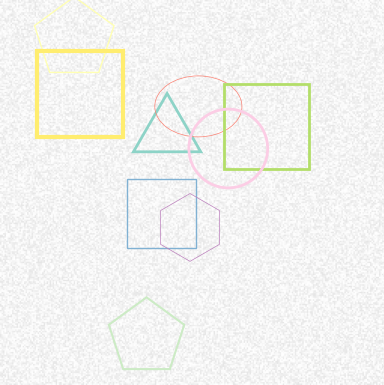[{"shape": "triangle", "thickness": 2, "radius": 0.5, "center": [0.434, 0.656]}, {"shape": "pentagon", "thickness": 1, "radius": 0.54, "center": [0.193, 0.9]}, {"shape": "oval", "thickness": 0.5, "radius": 0.57, "center": [0.515, 0.724]}, {"shape": "square", "thickness": 1, "radius": 0.45, "center": [0.42, 0.446]}, {"shape": "square", "thickness": 2, "radius": 0.55, "center": [0.693, 0.67]}, {"shape": "circle", "thickness": 2, "radius": 0.51, "center": [0.593, 0.614]}, {"shape": "hexagon", "thickness": 0.5, "radius": 0.44, "center": [0.494, 0.409]}, {"shape": "pentagon", "thickness": 1.5, "radius": 0.52, "center": [0.381, 0.125]}, {"shape": "square", "thickness": 3, "radius": 0.56, "center": [0.207, 0.756]}]